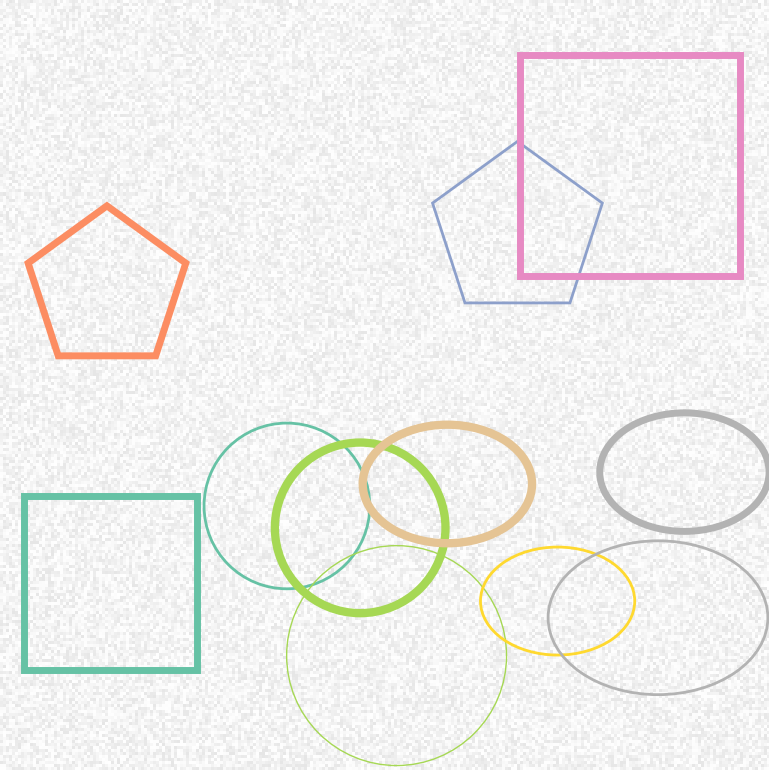[{"shape": "circle", "thickness": 1, "radius": 0.54, "center": [0.373, 0.343]}, {"shape": "square", "thickness": 2.5, "radius": 0.56, "center": [0.143, 0.243]}, {"shape": "pentagon", "thickness": 2.5, "radius": 0.54, "center": [0.139, 0.625]}, {"shape": "pentagon", "thickness": 1, "radius": 0.58, "center": [0.672, 0.7]}, {"shape": "square", "thickness": 2.5, "radius": 0.72, "center": [0.818, 0.786]}, {"shape": "circle", "thickness": 3, "radius": 0.55, "center": [0.468, 0.314]}, {"shape": "circle", "thickness": 0.5, "radius": 0.71, "center": [0.515, 0.149]}, {"shape": "oval", "thickness": 1, "radius": 0.5, "center": [0.724, 0.219]}, {"shape": "oval", "thickness": 3, "radius": 0.55, "center": [0.581, 0.371]}, {"shape": "oval", "thickness": 1, "radius": 0.71, "center": [0.855, 0.198]}, {"shape": "oval", "thickness": 2.5, "radius": 0.55, "center": [0.889, 0.387]}]